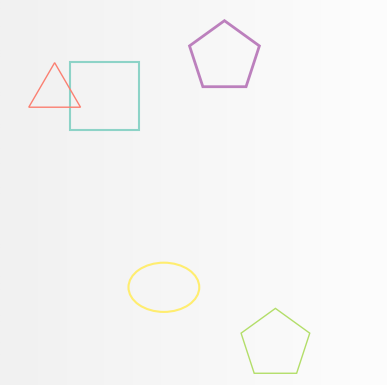[{"shape": "square", "thickness": 1.5, "radius": 0.44, "center": [0.27, 0.75]}, {"shape": "triangle", "thickness": 1, "radius": 0.39, "center": [0.141, 0.76]}, {"shape": "pentagon", "thickness": 1, "radius": 0.47, "center": [0.711, 0.106]}, {"shape": "pentagon", "thickness": 2, "radius": 0.47, "center": [0.579, 0.851]}, {"shape": "oval", "thickness": 1.5, "radius": 0.46, "center": [0.423, 0.254]}]